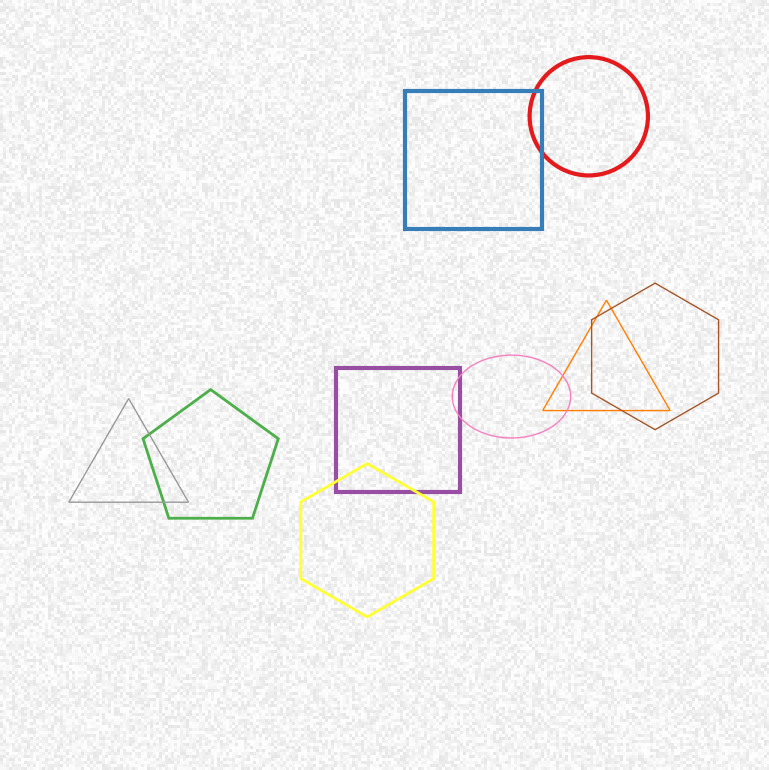[{"shape": "circle", "thickness": 1.5, "radius": 0.38, "center": [0.765, 0.849]}, {"shape": "square", "thickness": 1.5, "radius": 0.45, "center": [0.615, 0.792]}, {"shape": "pentagon", "thickness": 1, "radius": 0.46, "center": [0.274, 0.402]}, {"shape": "square", "thickness": 1.5, "radius": 0.4, "center": [0.517, 0.442]}, {"shape": "triangle", "thickness": 0.5, "radius": 0.48, "center": [0.788, 0.515]}, {"shape": "hexagon", "thickness": 1, "radius": 0.5, "center": [0.477, 0.298]}, {"shape": "hexagon", "thickness": 0.5, "radius": 0.48, "center": [0.851, 0.537]}, {"shape": "oval", "thickness": 0.5, "radius": 0.38, "center": [0.664, 0.485]}, {"shape": "triangle", "thickness": 0.5, "radius": 0.45, "center": [0.167, 0.393]}]